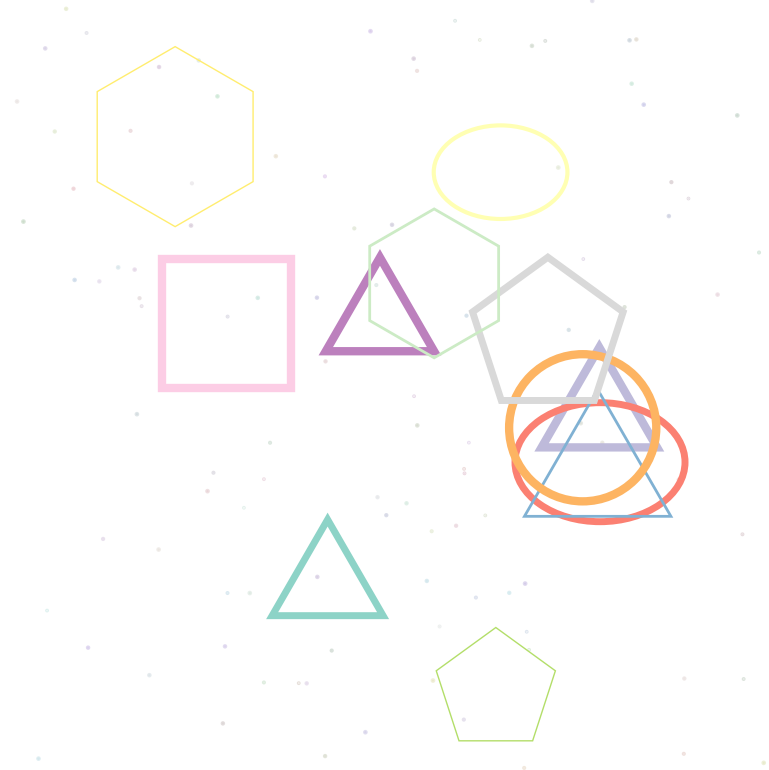[{"shape": "triangle", "thickness": 2.5, "radius": 0.42, "center": [0.425, 0.242]}, {"shape": "oval", "thickness": 1.5, "radius": 0.43, "center": [0.65, 0.776]}, {"shape": "triangle", "thickness": 3, "radius": 0.43, "center": [0.778, 0.462]}, {"shape": "oval", "thickness": 2.5, "radius": 0.55, "center": [0.779, 0.4]}, {"shape": "triangle", "thickness": 1, "radius": 0.55, "center": [0.776, 0.384]}, {"shape": "circle", "thickness": 3, "radius": 0.48, "center": [0.757, 0.444]}, {"shape": "pentagon", "thickness": 0.5, "radius": 0.41, "center": [0.644, 0.104]}, {"shape": "square", "thickness": 3, "radius": 0.42, "center": [0.294, 0.58]}, {"shape": "pentagon", "thickness": 2.5, "radius": 0.51, "center": [0.712, 0.563]}, {"shape": "triangle", "thickness": 3, "radius": 0.41, "center": [0.493, 0.584]}, {"shape": "hexagon", "thickness": 1, "radius": 0.48, "center": [0.564, 0.632]}, {"shape": "hexagon", "thickness": 0.5, "radius": 0.58, "center": [0.227, 0.823]}]